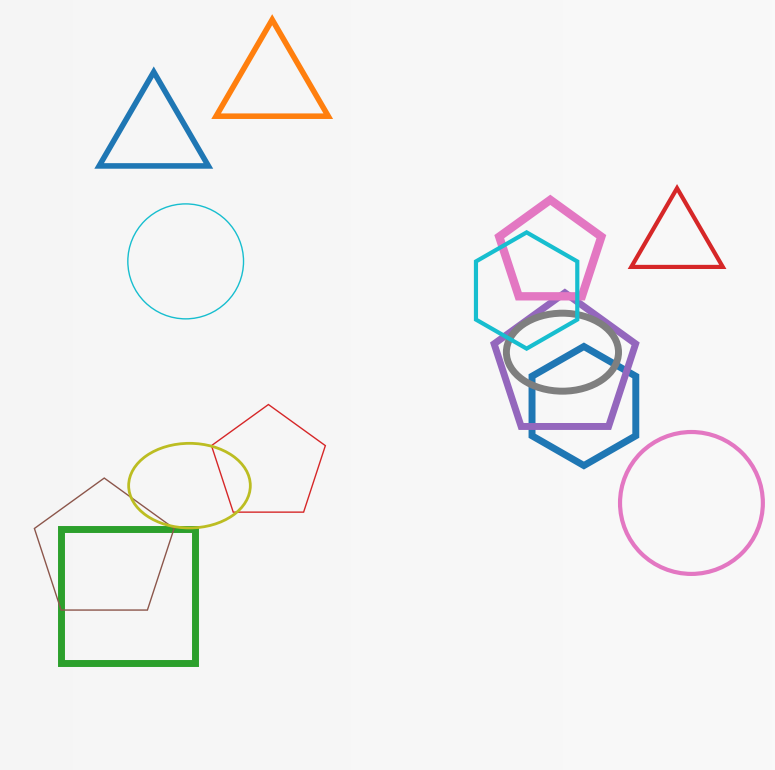[{"shape": "triangle", "thickness": 2, "radius": 0.41, "center": [0.198, 0.825]}, {"shape": "hexagon", "thickness": 2.5, "radius": 0.39, "center": [0.753, 0.473]}, {"shape": "triangle", "thickness": 2, "radius": 0.42, "center": [0.351, 0.891]}, {"shape": "square", "thickness": 2.5, "radius": 0.43, "center": [0.165, 0.226]}, {"shape": "pentagon", "thickness": 0.5, "radius": 0.39, "center": [0.346, 0.397]}, {"shape": "triangle", "thickness": 1.5, "radius": 0.34, "center": [0.874, 0.687]}, {"shape": "pentagon", "thickness": 2.5, "radius": 0.48, "center": [0.729, 0.524]}, {"shape": "pentagon", "thickness": 0.5, "radius": 0.47, "center": [0.135, 0.284]}, {"shape": "pentagon", "thickness": 3, "radius": 0.35, "center": [0.71, 0.671]}, {"shape": "circle", "thickness": 1.5, "radius": 0.46, "center": [0.892, 0.347]}, {"shape": "oval", "thickness": 2.5, "radius": 0.36, "center": [0.726, 0.543]}, {"shape": "oval", "thickness": 1, "radius": 0.39, "center": [0.244, 0.369]}, {"shape": "hexagon", "thickness": 1.5, "radius": 0.38, "center": [0.68, 0.623]}, {"shape": "circle", "thickness": 0.5, "radius": 0.37, "center": [0.24, 0.661]}]